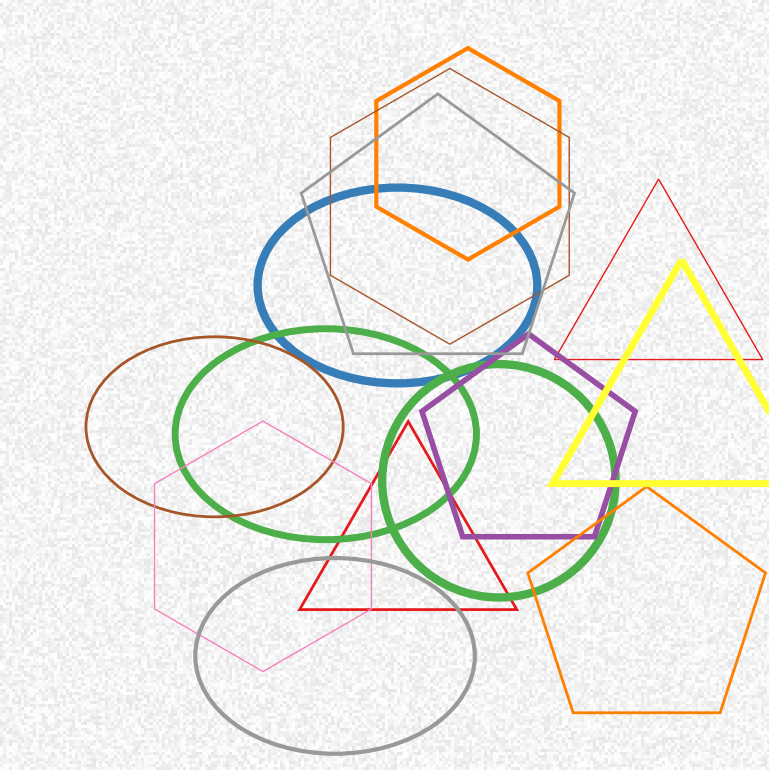[{"shape": "triangle", "thickness": 1, "radius": 0.81, "center": [0.53, 0.29]}, {"shape": "triangle", "thickness": 0.5, "radius": 0.78, "center": [0.855, 0.611]}, {"shape": "oval", "thickness": 3, "radius": 0.91, "center": [0.516, 0.629]}, {"shape": "oval", "thickness": 2.5, "radius": 0.98, "center": [0.423, 0.436]}, {"shape": "circle", "thickness": 3, "radius": 0.76, "center": [0.648, 0.376]}, {"shape": "pentagon", "thickness": 2, "radius": 0.73, "center": [0.686, 0.421]}, {"shape": "hexagon", "thickness": 1.5, "radius": 0.69, "center": [0.608, 0.8]}, {"shape": "pentagon", "thickness": 1, "radius": 0.81, "center": [0.84, 0.206]}, {"shape": "triangle", "thickness": 2.5, "radius": 0.97, "center": [0.885, 0.469]}, {"shape": "hexagon", "thickness": 0.5, "radius": 0.9, "center": [0.584, 0.732]}, {"shape": "oval", "thickness": 1, "radius": 0.84, "center": [0.279, 0.446]}, {"shape": "hexagon", "thickness": 0.5, "radius": 0.81, "center": [0.342, 0.29]}, {"shape": "oval", "thickness": 1.5, "radius": 0.91, "center": [0.435, 0.148]}, {"shape": "pentagon", "thickness": 1, "radius": 0.93, "center": [0.569, 0.692]}]